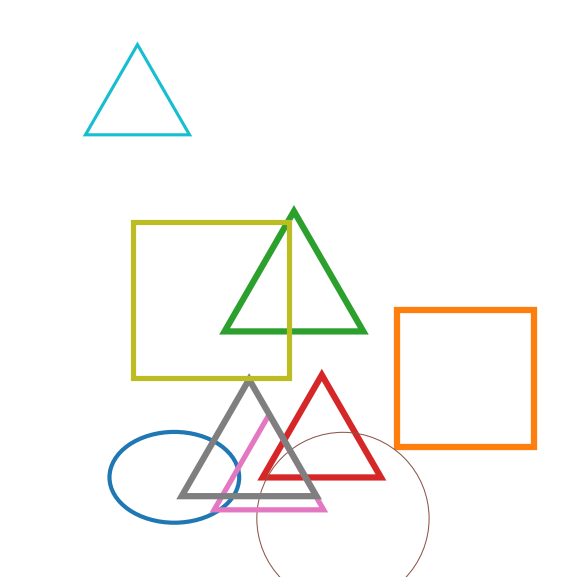[{"shape": "oval", "thickness": 2, "radius": 0.56, "center": [0.302, 0.173]}, {"shape": "square", "thickness": 3, "radius": 0.59, "center": [0.806, 0.344]}, {"shape": "triangle", "thickness": 3, "radius": 0.69, "center": [0.509, 0.495]}, {"shape": "triangle", "thickness": 3, "radius": 0.59, "center": [0.557, 0.232]}, {"shape": "circle", "thickness": 0.5, "radius": 0.75, "center": [0.594, 0.101]}, {"shape": "triangle", "thickness": 2.5, "radius": 0.55, "center": [0.466, 0.171]}, {"shape": "triangle", "thickness": 3, "radius": 0.67, "center": [0.431, 0.207]}, {"shape": "square", "thickness": 2.5, "radius": 0.68, "center": [0.365, 0.479]}, {"shape": "triangle", "thickness": 1.5, "radius": 0.52, "center": [0.238, 0.818]}]